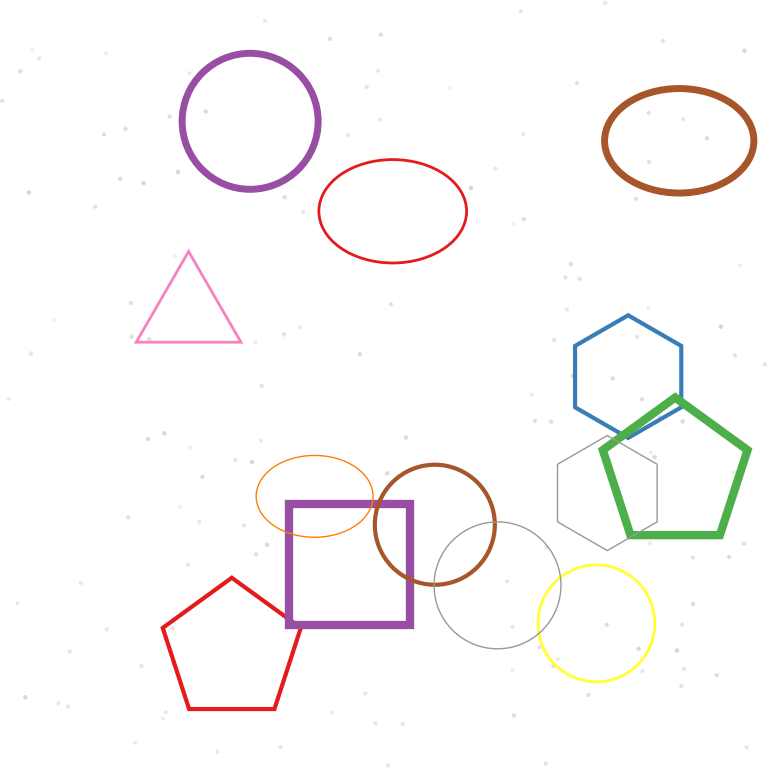[{"shape": "pentagon", "thickness": 1.5, "radius": 0.47, "center": [0.301, 0.155]}, {"shape": "oval", "thickness": 1, "radius": 0.48, "center": [0.51, 0.726]}, {"shape": "hexagon", "thickness": 1.5, "radius": 0.4, "center": [0.816, 0.511]}, {"shape": "pentagon", "thickness": 3, "radius": 0.49, "center": [0.877, 0.385]}, {"shape": "circle", "thickness": 2.5, "radius": 0.44, "center": [0.325, 0.842]}, {"shape": "square", "thickness": 3, "radius": 0.39, "center": [0.454, 0.267]}, {"shape": "oval", "thickness": 0.5, "radius": 0.38, "center": [0.409, 0.355]}, {"shape": "circle", "thickness": 1, "radius": 0.38, "center": [0.775, 0.19]}, {"shape": "circle", "thickness": 1.5, "radius": 0.39, "center": [0.565, 0.319]}, {"shape": "oval", "thickness": 2.5, "radius": 0.48, "center": [0.882, 0.817]}, {"shape": "triangle", "thickness": 1, "radius": 0.39, "center": [0.245, 0.595]}, {"shape": "hexagon", "thickness": 0.5, "radius": 0.37, "center": [0.789, 0.36]}, {"shape": "circle", "thickness": 0.5, "radius": 0.41, "center": [0.646, 0.24]}]